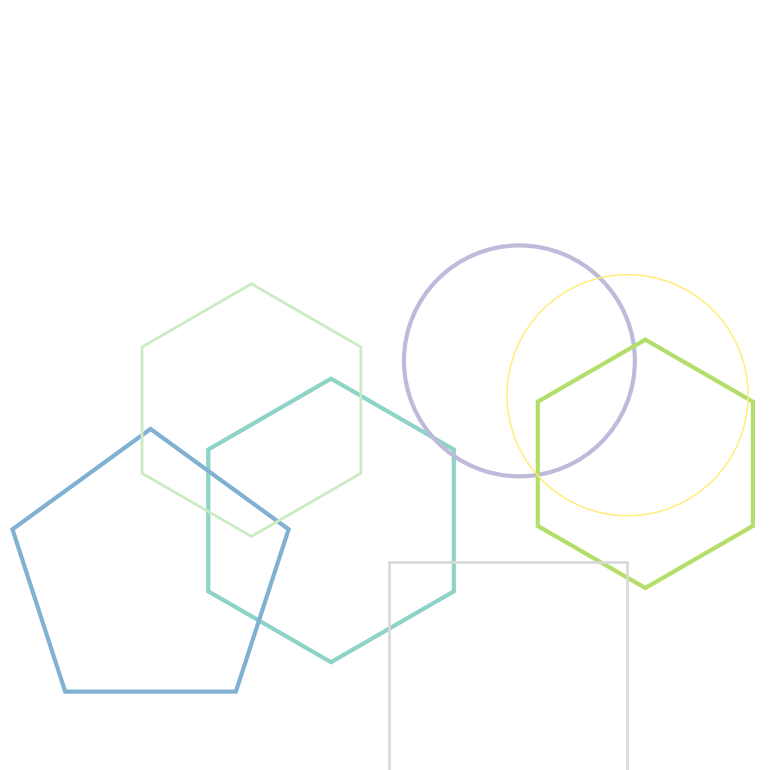[{"shape": "hexagon", "thickness": 1.5, "radius": 0.92, "center": [0.43, 0.324]}, {"shape": "circle", "thickness": 1.5, "radius": 0.75, "center": [0.675, 0.531]}, {"shape": "pentagon", "thickness": 1.5, "radius": 0.94, "center": [0.196, 0.254]}, {"shape": "hexagon", "thickness": 1.5, "radius": 0.81, "center": [0.838, 0.398]}, {"shape": "square", "thickness": 1, "radius": 0.77, "center": [0.66, 0.116]}, {"shape": "hexagon", "thickness": 1, "radius": 0.82, "center": [0.327, 0.467]}, {"shape": "circle", "thickness": 0.5, "radius": 0.78, "center": [0.815, 0.487]}]